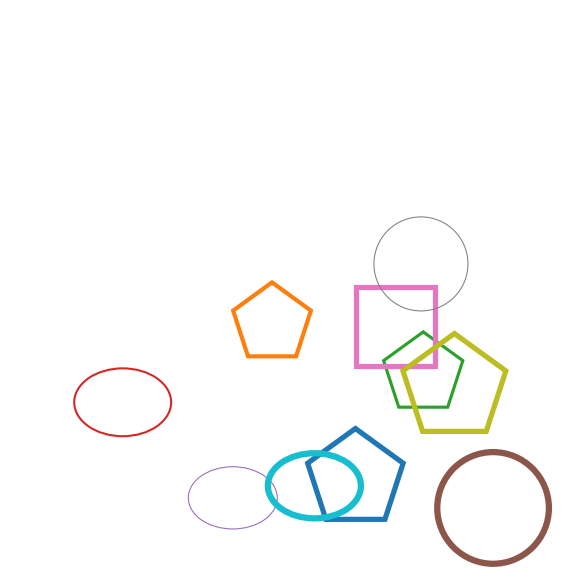[{"shape": "pentagon", "thickness": 2.5, "radius": 0.43, "center": [0.615, 0.17]}, {"shape": "pentagon", "thickness": 2, "radius": 0.35, "center": [0.471, 0.439]}, {"shape": "pentagon", "thickness": 1.5, "radius": 0.36, "center": [0.733, 0.352]}, {"shape": "oval", "thickness": 1, "radius": 0.42, "center": [0.212, 0.303]}, {"shape": "oval", "thickness": 0.5, "radius": 0.38, "center": [0.403, 0.137]}, {"shape": "circle", "thickness": 3, "radius": 0.48, "center": [0.854, 0.12]}, {"shape": "square", "thickness": 2.5, "radius": 0.34, "center": [0.685, 0.434]}, {"shape": "circle", "thickness": 0.5, "radius": 0.41, "center": [0.729, 0.542]}, {"shape": "pentagon", "thickness": 2.5, "radius": 0.47, "center": [0.787, 0.328]}, {"shape": "oval", "thickness": 3, "radius": 0.4, "center": [0.544, 0.158]}]